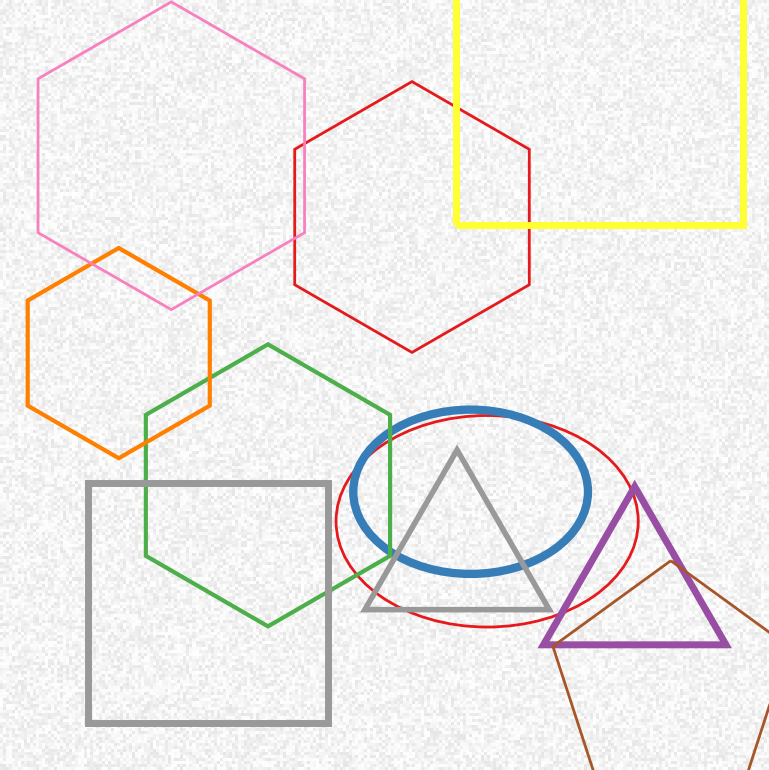[{"shape": "hexagon", "thickness": 1, "radius": 0.88, "center": [0.535, 0.718]}, {"shape": "oval", "thickness": 1, "radius": 0.98, "center": [0.633, 0.323]}, {"shape": "oval", "thickness": 3, "radius": 0.76, "center": [0.611, 0.361]}, {"shape": "hexagon", "thickness": 1.5, "radius": 0.92, "center": [0.348, 0.37]}, {"shape": "triangle", "thickness": 2.5, "radius": 0.68, "center": [0.824, 0.231]}, {"shape": "hexagon", "thickness": 1.5, "radius": 0.68, "center": [0.154, 0.541]}, {"shape": "square", "thickness": 2.5, "radius": 0.93, "center": [0.779, 0.894]}, {"shape": "pentagon", "thickness": 1, "radius": 0.8, "center": [0.871, 0.111]}, {"shape": "hexagon", "thickness": 1, "radius": 1.0, "center": [0.222, 0.798]}, {"shape": "square", "thickness": 2.5, "radius": 0.78, "center": [0.27, 0.217]}, {"shape": "triangle", "thickness": 2, "radius": 0.69, "center": [0.594, 0.277]}]